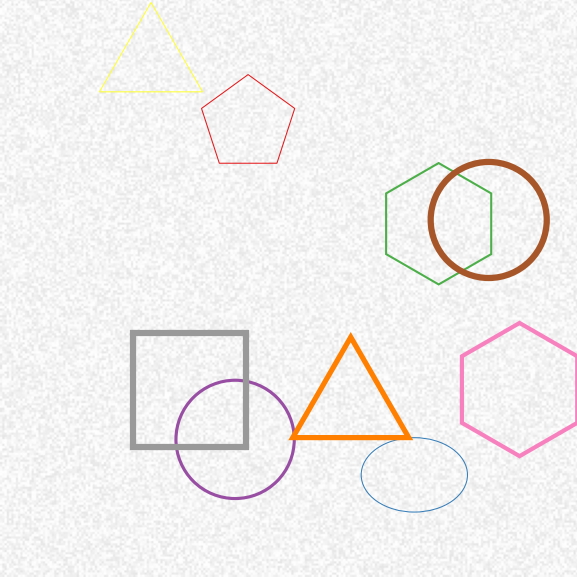[{"shape": "pentagon", "thickness": 0.5, "radius": 0.42, "center": [0.43, 0.785]}, {"shape": "oval", "thickness": 0.5, "radius": 0.46, "center": [0.717, 0.177]}, {"shape": "hexagon", "thickness": 1, "radius": 0.53, "center": [0.76, 0.612]}, {"shape": "circle", "thickness": 1.5, "radius": 0.51, "center": [0.407, 0.238]}, {"shape": "triangle", "thickness": 2.5, "radius": 0.58, "center": [0.607, 0.299]}, {"shape": "triangle", "thickness": 0.5, "radius": 0.52, "center": [0.261, 0.892]}, {"shape": "circle", "thickness": 3, "radius": 0.5, "center": [0.846, 0.618]}, {"shape": "hexagon", "thickness": 2, "radius": 0.58, "center": [0.9, 0.325]}, {"shape": "square", "thickness": 3, "radius": 0.49, "center": [0.328, 0.324]}]